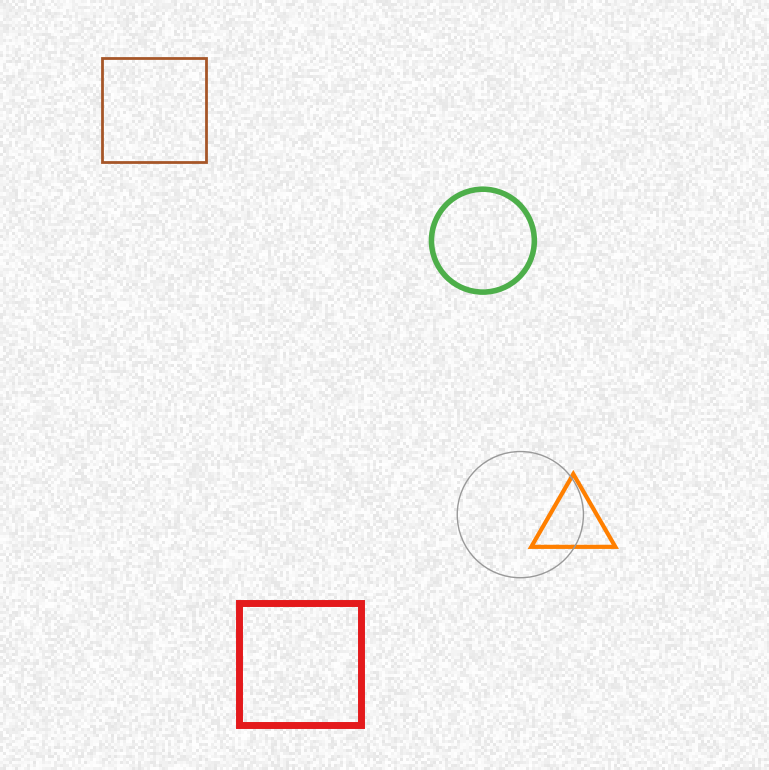[{"shape": "square", "thickness": 2.5, "radius": 0.4, "center": [0.39, 0.138]}, {"shape": "circle", "thickness": 2, "radius": 0.33, "center": [0.627, 0.687]}, {"shape": "triangle", "thickness": 1.5, "radius": 0.32, "center": [0.745, 0.321]}, {"shape": "square", "thickness": 1, "radius": 0.34, "center": [0.2, 0.858]}, {"shape": "circle", "thickness": 0.5, "radius": 0.41, "center": [0.676, 0.332]}]